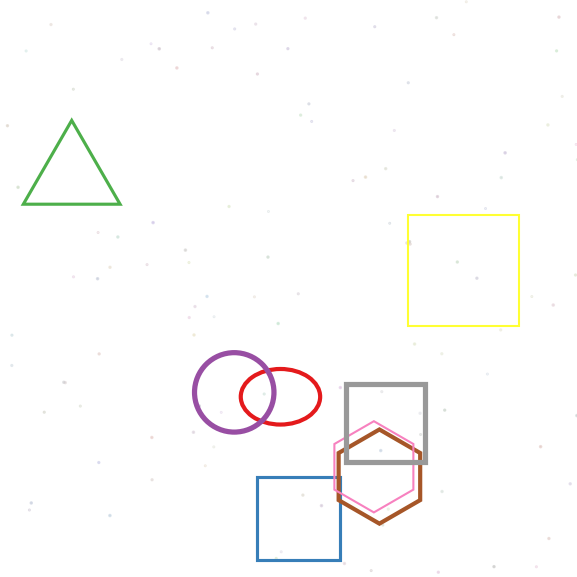[{"shape": "oval", "thickness": 2, "radius": 0.34, "center": [0.486, 0.312]}, {"shape": "square", "thickness": 1.5, "radius": 0.36, "center": [0.518, 0.101]}, {"shape": "triangle", "thickness": 1.5, "radius": 0.48, "center": [0.124, 0.694]}, {"shape": "circle", "thickness": 2.5, "radius": 0.34, "center": [0.406, 0.32]}, {"shape": "square", "thickness": 1, "radius": 0.48, "center": [0.802, 0.531]}, {"shape": "hexagon", "thickness": 2, "radius": 0.41, "center": [0.657, 0.174]}, {"shape": "hexagon", "thickness": 1, "radius": 0.39, "center": [0.647, 0.191]}, {"shape": "square", "thickness": 2.5, "radius": 0.34, "center": [0.667, 0.266]}]